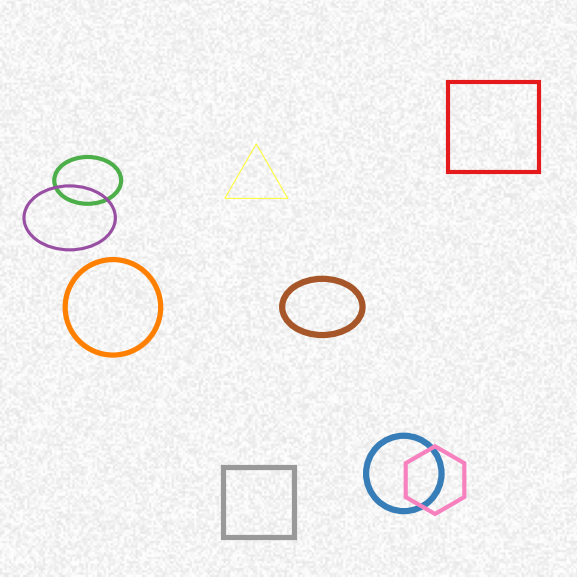[{"shape": "square", "thickness": 2, "radius": 0.39, "center": [0.854, 0.779]}, {"shape": "circle", "thickness": 3, "radius": 0.33, "center": [0.699, 0.179]}, {"shape": "oval", "thickness": 2, "radius": 0.29, "center": [0.152, 0.687]}, {"shape": "oval", "thickness": 1.5, "radius": 0.4, "center": [0.121, 0.622]}, {"shape": "circle", "thickness": 2.5, "radius": 0.41, "center": [0.196, 0.467]}, {"shape": "triangle", "thickness": 0.5, "radius": 0.31, "center": [0.444, 0.687]}, {"shape": "oval", "thickness": 3, "radius": 0.35, "center": [0.558, 0.468]}, {"shape": "hexagon", "thickness": 2, "radius": 0.29, "center": [0.753, 0.168]}, {"shape": "square", "thickness": 2.5, "radius": 0.3, "center": [0.448, 0.13]}]